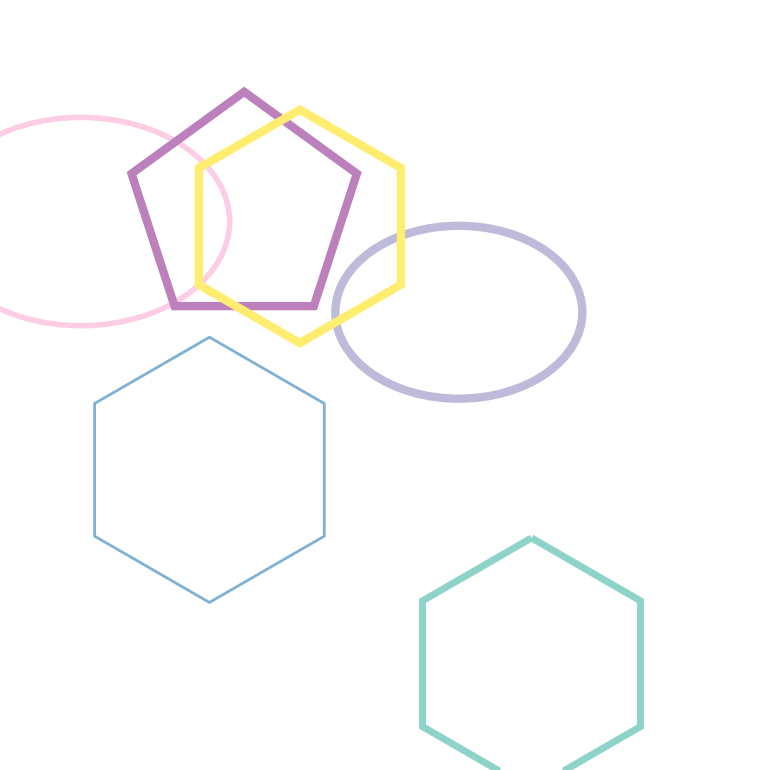[{"shape": "hexagon", "thickness": 2.5, "radius": 0.82, "center": [0.69, 0.138]}, {"shape": "oval", "thickness": 3, "radius": 0.8, "center": [0.596, 0.595]}, {"shape": "hexagon", "thickness": 1, "radius": 0.86, "center": [0.272, 0.39]}, {"shape": "oval", "thickness": 2, "radius": 0.97, "center": [0.105, 0.712]}, {"shape": "pentagon", "thickness": 3, "radius": 0.77, "center": [0.317, 0.727]}, {"shape": "hexagon", "thickness": 3, "radius": 0.76, "center": [0.389, 0.706]}]